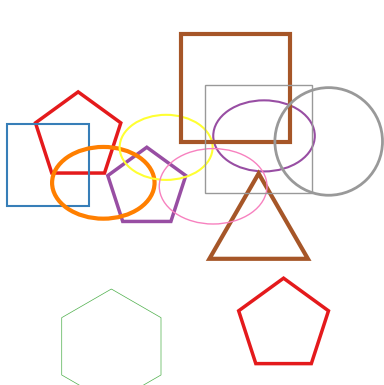[{"shape": "pentagon", "thickness": 2.5, "radius": 0.61, "center": [0.737, 0.155]}, {"shape": "pentagon", "thickness": 2.5, "radius": 0.58, "center": [0.203, 0.645]}, {"shape": "square", "thickness": 1.5, "radius": 0.53, "center": [0.126, 0.572]}, {"shape": "hexagon", "thickness": 0.5, "radius": 0.74, "center": [0.289, 0.1]}, {"shape": "pentagon", "thickness": 2.5, "radius": 0.53, "center": [0.381, 0.511]}, {"shape": "oval", "thickness": 1.5, "radius": 0.66, "center": [0.686, 0.647]}, {"shape": "oval", "thickness": 3, "radius": 0.67, "center": [0.268, 0.525]}, {"shape": "oval", "thickness": 1.5, "radius": 0.6, "center": [0.432, 0.617]}, {"shape": "square", "thickness": 3, "radius": 0.7, "center": [0.611, 0.771]}, {"shape": "triangle", "thickness": 3, "radius": 0.74, "center": [0.672, 0.402]}, {"shape": "oval", "thickness": 1, "radius": 0.7, "center": [0.554, 0.516]}, {"shape": "square", "thickness": 1, "radius": 0.7, "center": [0.671, 0.64]}, {"shape": "circle", "thickness": 2, "radius": 0.7, "center": [0.854, 0.633]}]